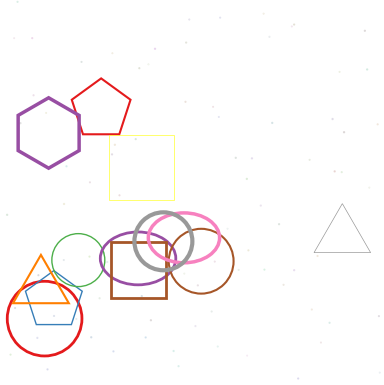[{"shape": "pentagon", "thickness": 1.5, "radius": 0.4, "center": [0.263, 0.716]}, {"shape": "circle", "thickness": 2, "radius": 0.49, "center": [0.116, 0.172]}, {"shape": "pentagon", "thickness": 1, "radius": 0.39, "center": [0.14, 0.22]}, {"shape": "circle", "thickness": 1, "radius": 0.34, "center": [0.203, 0.324]}, {"shape": "oval", "thickness": 2, "radius": 0.49, "center": [0.359, 0.329]}, {"shape": "hexagon", "thickness": 2.5, "radius": 0.46, "center": [0.126, 0.655]}, {"shape": "triangle", "thickness": 1.5, "radius": 0.42, "center": [0.106, 0.254]}, {"shape": "square", "thickness": 0.5, "radius": 0.42, "center": [0.368, 0.565]}, {"shape": "square", "thickness": 2, "radius": 0.36, "center": [0.36, 0.298]}, {"shape": "circle", "thickness": 1.5, "radius": 0.42, "center": [0.523, 0.322]}, {"shape": "oval", "thickness": 2.5, "radius": 0.46, "center": [0.478, 0.382]}, {"shape": "triangle", "thickness": 0.5, "radius": 0.42, "center": [0.889, 0.386]}, {"shape": "circle", "thickness": 3, "radius": 0.38, "center": [0.424, 0.373]}]